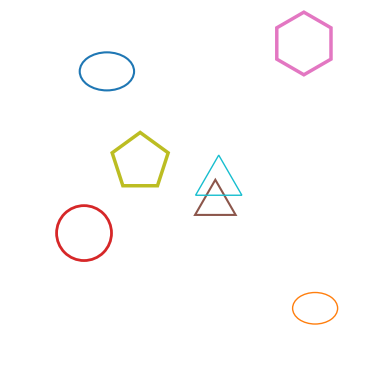[{"shape": "oval", "thickness": 1.5, "radius": 0.35, "center": [0.278, 0.815]}, {"shape": "oval", "thickness": 1, "radius": 0.29, "center": [0.818, 0.199]}, {"shape": "circle", "thickness": 2, "radius": 0.36, "center": [0.218, 0.395]}, {"shape": "triangle", "thickness": 1.5, "radius": 0.3, "center": [0.559, 0.472]}, {"shape": "hexagon", "thickness": 2.5, "radius": 0.41, "center": [0.789, 0.887]}, {"shape": "pentagon", "thickness": 2.5, "radius": 0.38, "center": [0.364, 0.579]}, {"shape": "triangle", "thickness": 1, "radius": 0.35, "center": [0.568, 0.528]}]